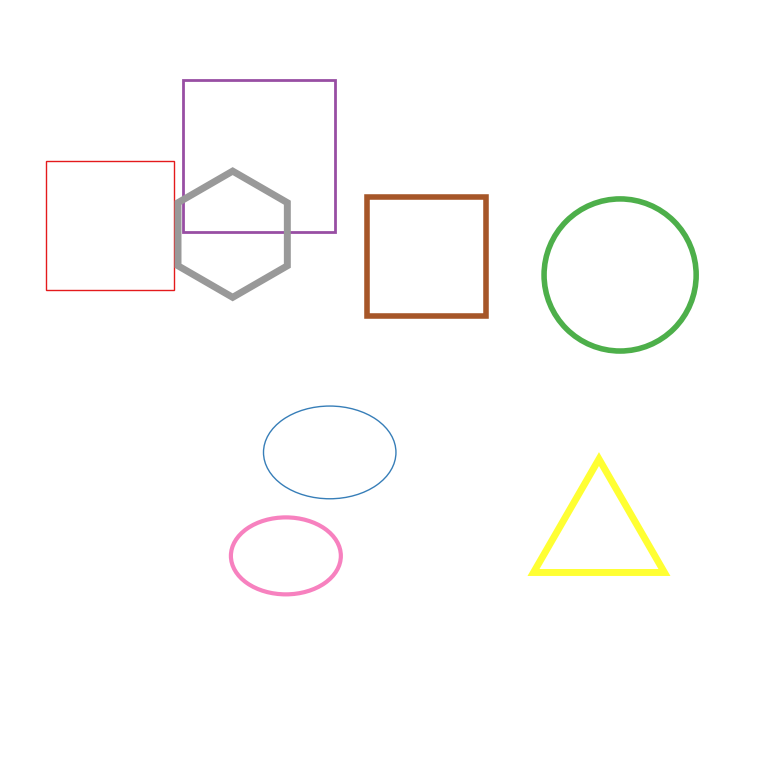[{"shape": "square", "thickness": 0.5, "radius": 0.42, "center": [0.143, 0.707]}, {"shape": "oval", "thickness": 0.5, "radius": 0.43, "center": [0.428, 0.412]}, {"shape": "circle", "thickness": 2, "radius": 0.49, "center": [0.805, 0.643]}, {"shape": "square", "thickness": 1, "radius": 0.49, "center": [0.337, 0.797]}, {"shape": "triangle", "thickness": 2.5, "radius": 0.49, "center": [0.778, 0.306]}, {"shape": "square", "thickness": 2, "radius": 0.39, "center": [0.554, 0.667]}, {"shape": "oval", "thickness": 1.5, "radius": 0.36, "center": [0.371, 0.278]}, {"shape": "hexagon", "thickness": 2.5, "radius": 0.41, "center": [0.302, 0.696]}]